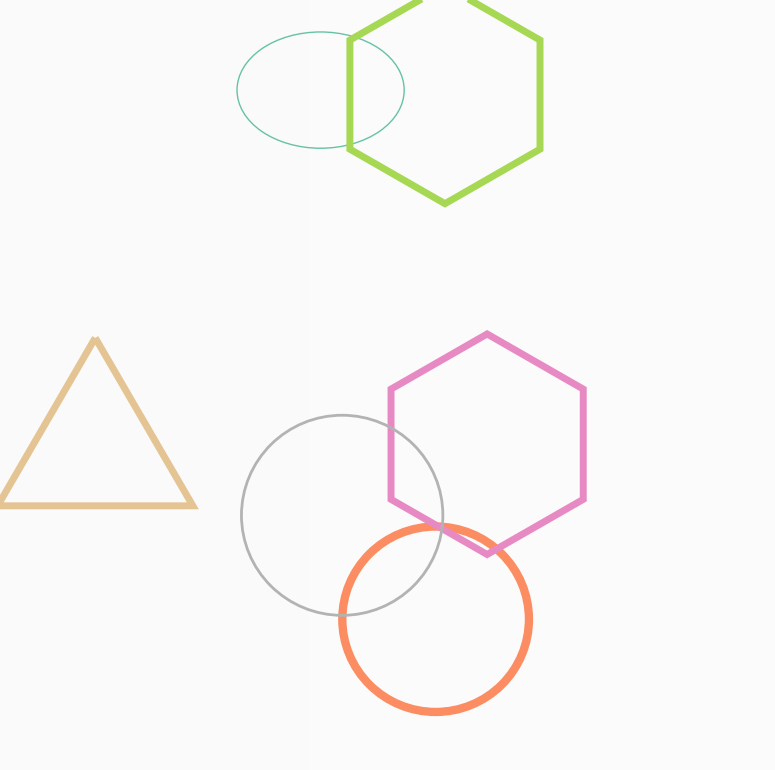[{"shape": "oval", "thickness": 0.5, "radius": 0.54, "center": [0.414, 0.883]}, {"shape": "circle", "thickness": 3, "radius": 0.6, "center": [0.562, 0.196]}, {"shape": "hexagon", "thickness": 2.5, "radius": 0.72, "center": [0.629, 0.423]}, {"shape": "hexagon", "thickness": 2.5, "radius": 0.71, "center": [0.574, 0.877]}, {"shape": "triangle", "thickness": 2.5, "radius": 0.73, "center": [0.123, 0.416]}, {"shape": "circle", "thickness": 1, "radius": 0.65, "center": [0.441, 0.331]}]